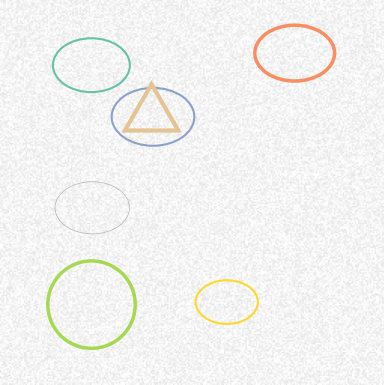[{"shape": "oval", "thickness": 1.5, "radius": 0.5, "center": [0.237, 0.831]}, {"shape": "oval", "thickness": 2.5, "radius": 0.52, "center": [0.765, 0.862]}, {"shape": "oval", "thickness": 1.5, "radius": 0.54, "center": [0.397, 0.697]}, {"shape": "circle", "thickness": 2.5, "radius": 0.57, "center": [0.238, 0.209]}, {"shape": "oval", "thickness": 1.5, "radius": 0.4, "center": [0.589, 0.215]}, {"shape": "triangle", "thickness": 3, "radius": 0.4, "center": [0.394, 0.701]}, {"shape": "oval", "thickness": 0.5, "radius": 0.48, "center": [0.24, 0.46]}]